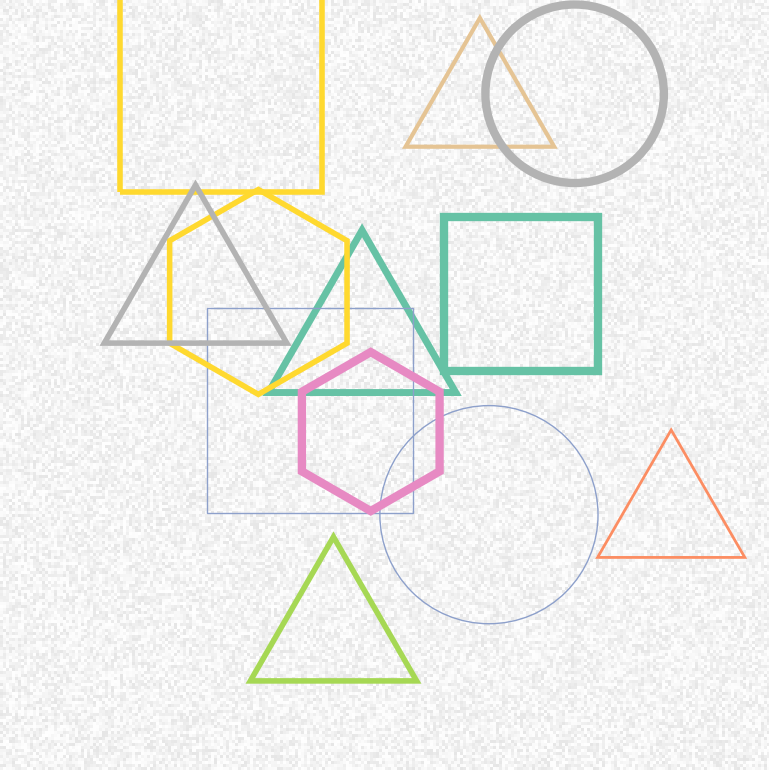[{"shape": "triangle", "thickness": 2.5, "radius": 0.7, "center": [0.47, 0.56]}, {"shape": "square", "thickness": 3, "radius": 0.5, "center": [0.677, 0.618]}, {"shape": "triangle", "thickness": 1, "radius": 0.55, "center": [0.872, 0.331]}, {"shape": "square", "thickness": 0.5, "radius": 0.67, "center": [0.403, 0.467]}, {"shape": "circle", "thickness": 0.5, "radius": 0.71, "center": [0.635, 0.332]}, {"shape": "hexagon", "thickness": 3, "radius": 0.52, "center": [0.481, 0.44]}, {"shape": "triangle", "thickness": 2, "radius": 0.62, "center": [0.433, 0.178]}, {"shape": "square", "thickness": 2, "radius": 0.66, "center": [0.287, 0.882]}, {"shape": "hexagon", "thickness": 2, "radius": 0.67, "center": [0.336, 0.621]}, {"shape": "triangle", "thickness": 1.5, "radius": 0.56, "center": [0.623, 0.865]}, {"shape": "circle", "thickness": 3, "radius": 0.58, "center": [0.746, 0.878]}, {"shape": "triangle", "thickness": 2, "radius": 0.68, "center": [0.254, 0.623]}]